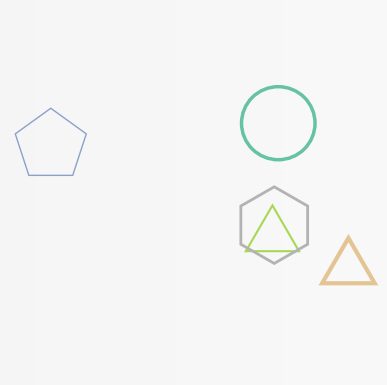[{"shape": "circle", "thickness": 2.5, "radius": 0.47, "center": [0.718, 0.68]}, {"shape": "pentagon", "thickness": 1, "radius": 0.48, "center": [0.131, 0.622]}, {"shape": "triangle", "thickness": 1.5, "radius": 0.4, "center": [0.703, 0.387]}, {"shape": "triangle", "thickness": 3, "radius": 0.39, "center": [0.899, 0.303]}, {"shape": "hexagon", "thickness": 2, "radius": 0.5, "center": [0.708, 0.415]}]